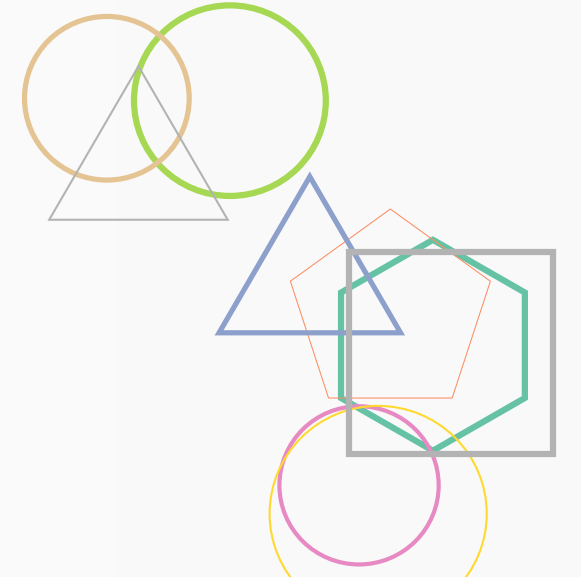[{"shape": "hexagon", "thickness": 3, "radius": 0.91, "center": [0.745, 0.401]}, {"shape": "pentagon", "thickness": 0.5, "radius": 0.9, "center": [0.672, 0.456]}, {"shape": "triangle", "thickness": 2.5, "radius": 0.9, "center": [0.533, 0.513]}, {"shape": "circle", "thickness": 2, "radius": 0.68, "center": [0.618, 0.159]}, {"shape": "circle", "thickness": 3, "radius": 0.83, "center": [0.396, 0.825]}, {"shape": "circle", "thickness": 1, "radius": 0.93, "center": [0.651, 0.11]}, {"shape": "circle", "thickness": 2.5, "radius": 0.71, "center": [0.184, 0.829]}, {"shape": "triangle", "thickness": 1, "radius": 0.89, "center": [0.238, 0.707]}, {"shape": "square", "thickness": 3, "radius": 0.88, "center": [0.776, 0.387]}]